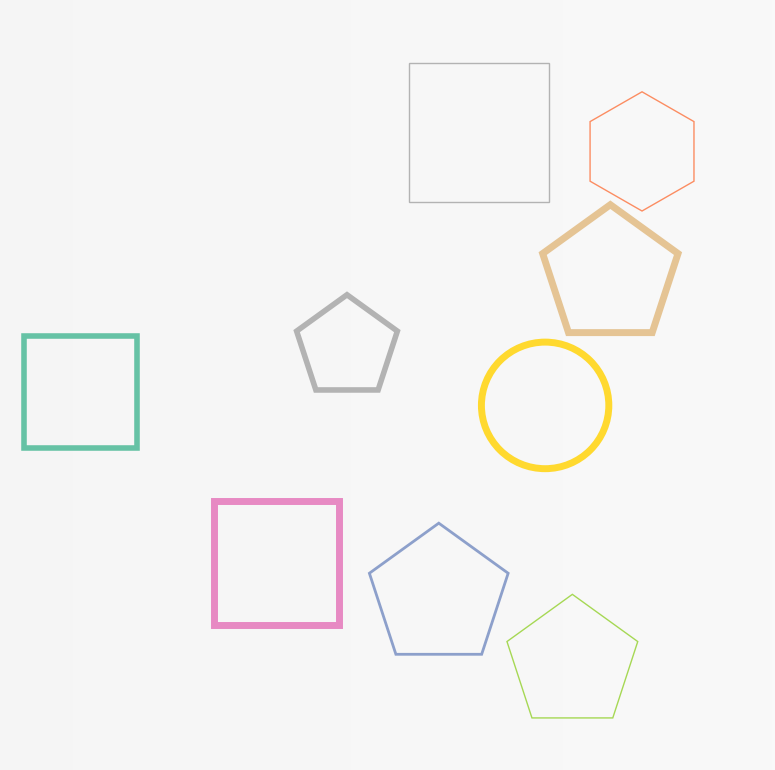[{"shape": "square", "thickness": 2, "radius": 0.36, "center": [0.104, 0.491]}, {"shape": "hexagon", "thickness": 0.5, "radius": 0.39, "center": [0.828, 0.803]}, {"shape": "pentagon", "thickness": 1, "radius": 0.47, "center": [0.566, 0.226]}, {"shape": "square", "thickness": 2.5, "radius": 0.4, "center": [0.357, 0.269]}, {"shape": "pentagon", "thickness": 0.5, "radius": 0.44, "center": [0.739, 0.139]}, {"shape": "circle", "thickness": 2.5, "radius": 0.41, "center": [0.703, 0.474]}, {"shape": "pentagon", "thickness": 2.5, "radius": 0.46, "center": [0.788, 0.642]}, {"shape": "pentagon", "thickness": 2, "radius": 0.34, "center": [0.448, 0.549]}, {"shape": "square", "thickness": 0.5, "radius": 0.45, "center": [0.618, 0.828]}]